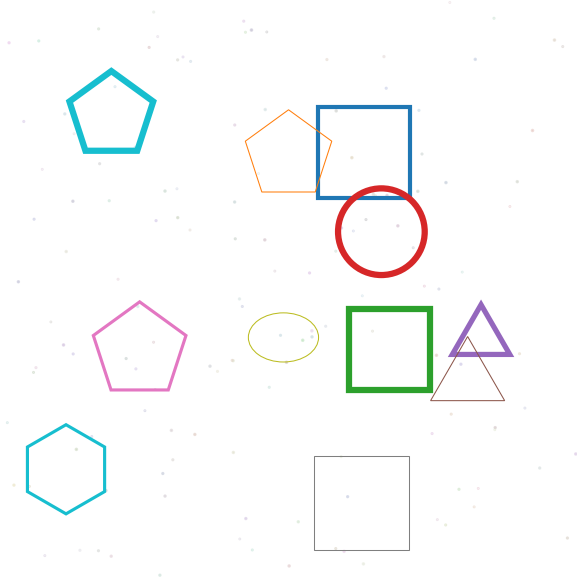[{"shape": "square", "thickness": 2, "radius": 0.39, "center": [0.63, 0.734]}, {"shape": "pentagon", "thickness": 0.5, "radius": 0.39, "center": [0.5, 0.73]}, {"shape": "square", "thickness": 3, "radius": 0.35, "center": [0.674, 0.394]}, {"shape": "circle", "thickness": 3, "radius": 0.38, "center": [0.66, 0.598]}, {"shape": "triangle", "thickness": 2.5, "radius": 0.29, "center": [0.833, 0.414]}, {"shape": "triangle", "thickness": 0.5, "radius": 0.37, "center": [0.81, 0.342]}, {"shape": "pentagon", "thickness": 1.5, "radius": 0.42, "center": [0.242, 0.392]}, {"shape": "square", "thickness": 0.5, "radius": 0.41, "center": [0.626, 0.128]}, {"shape": "oval", "thickness": 0.5, "radius": 0.3, "center": [0.491, 0.415]}, {"shape": "hexagon", "thickness": 1.5, "radius": 0.39, "center": [0.114, 0.187]}, {"shape": "pentagon", "thickness": 3, "radius": 0.38, "center": [0.193, 0.8]}]